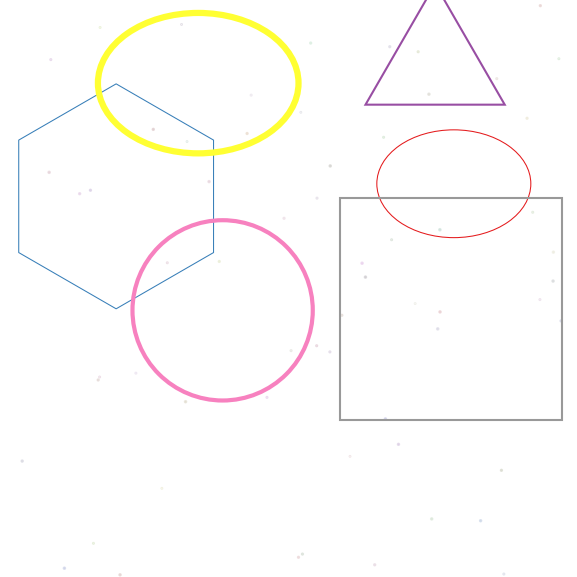[{"shape": "oval", "thickness": 0.5, "radius": 0.67, "center": [0.786, 0.681]}, {"shape": "hexagon", "thickness": 0.5, "radius": 0.97, "center": [0.201, 0.659]}, {"shape": "triangle", "thickness": 1, "radius": 0.7, "center": [0.753, 0.887]}, {"shape": "oval", "thickness": 3, "radius": 0.87, "center": [0.343, 0.855]}, {"shape": "circle", "thickness": 2, "radius": 0.78, "center": [0.386, 0.462]}, {"shape": "square", "thickness": 1, "radius": 0.96, "center": [0.781, 0.464]}]